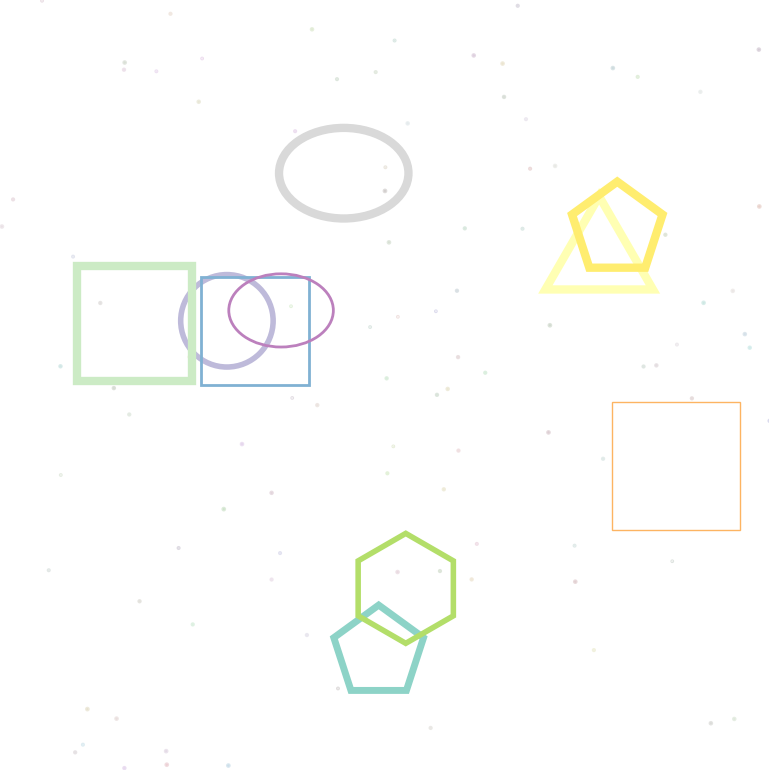[{"shape": "pentagon", "thickness": 2.5, "radius": 0.31, "center": [0.492, 0.153]}, {"shape": "triangle", "thickness": 3, "radius": 0.4, "center": [0.778, 0.664]}, {"shape": "circle", "thickness": 2, "radius": 0.3, "center": [0.295, 0.583]}, {"shape": "square", "thickness": 1, "radius": 0.35, "center": [0.331, 0.57]}, {"shape": "square", "thickness": 0.5, "radius": 0.42, "center": [0.878, 0.395]}, {"shape": "hexagon", "thickness": 2, "radius": 0.36, "center": [0.527, 0.236]}, {"shape": "oval", "thickness": 3, "radius": 0.42, "center": [0.446, 0.775]}, {"shape": "oval", "thickness": 1, "radius": 0.34, "center": [0.365, 0.597]}, {"shape": "square", "thickness": 3, "radius": 0.37, "center": [0.175, 0.579]}, {"shape": "pentagon", "thickness": 3, "radius": 0.31, "center": [0.802, 0.702]}]